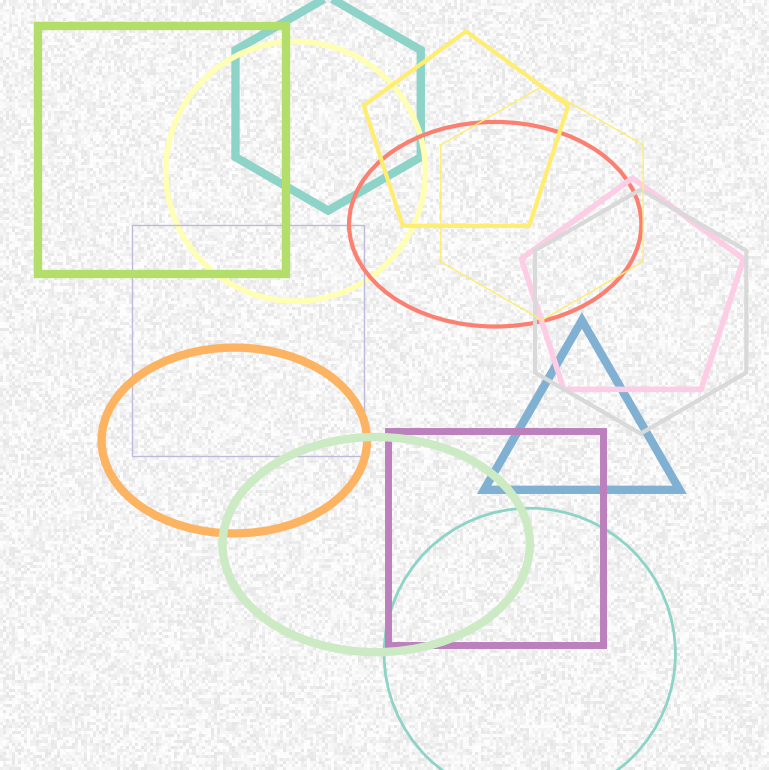[{"shape": "hexagon", "thickness": 3, "radius": 0.69, "center": [0.426, 0.865]}, {"shape": "circle", "thickness": 1, "radius": 0.95, "center": [0.688, 0.151]}, {"shape": "circle", "thickness": 2, "radius": 0.84, "center": [0.384, 0.777]}, {"shape": "square", "thickness": 0.5, "radius": 0.75, "center": [0.322, 0.558]}, {"shape": "oval", "thickness": 1.5, "radius": 0.95, "center": [0.643, 0.709]}, {"shape": "triangle", "thickness": 3, "radius": 0.73, "center": [0.756, 0.437]}, {"shape": "oval", "thickness": 3, "radius": 0.86, "center": [0.304, 0.428]}, {"shape": "square", "thickness": 3, "radius": 0.8, "center": [0.21, 0.806]}, {"shape": "pentagon", "thickness": 2, "radius": 0.76, "center": [0.821, 0.617]}, {"shape": "hexagon", "thickness": 1.5, "radius": 0.79, "center": [0.832, 0.595]}, {"shape": "square", "thickness": 2.5, "radius": 0.7, "center": [0.643, 0.301]}, {"shape": "oval", "thickness": 3, "radius": 1.0, "center": [0.489, 0.293]}, {"shape": "pentagon", "thickness": 1.5, "radius": 0.7, "center": [0.605, 0.82]}, {"shape": "hexagon", "thickness": 0.5, "radius": 0.76, "center": [0.704, 0.736]}]